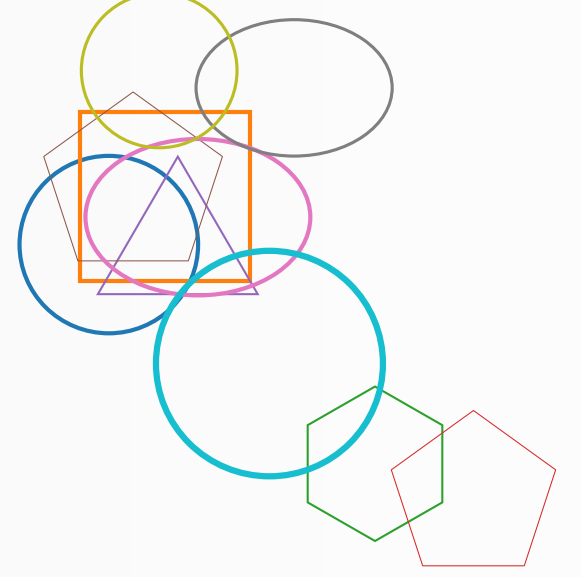[{"shape": "circle", "thickness": 2, "radius": 0.77, "center": [0.187, 0.576]}, {"shape": "square", "thickness": 2, "radius": 0.73, "center": [0.284, 0.658]}, {"shape": "hexagon", "thickness": 1, "radius": 0.67, "center": [0.645, 0.196]}, {"shape": "pentagon", "thickness": 0.5, "radius": 0.74, "center": [0.815, 0.14]}, {"shape": "triangle", "thickness": 1, "radius": 0.79, "center": [0.306, 0.569]}, {"shape": "pentagon", "thickness": 0.5, "radius": 0.81, "center": [0.229, 0.678]}, {"shape": "oval", "thickness": 2, "radius": 0.97, "center": [0.34, 0.623]}, {"shape": "oval", "thickness": 1.5, "radius": 0.84, "center": [0.506, 0.847]}, {"shape": "circle", "thickness": 1.5, "radius": 0.67, "center": [0.274, 0.877]}, {"shape": "circle", "thickness": 3, "radius": 0.98, "center": [0.464, 0.37]}]